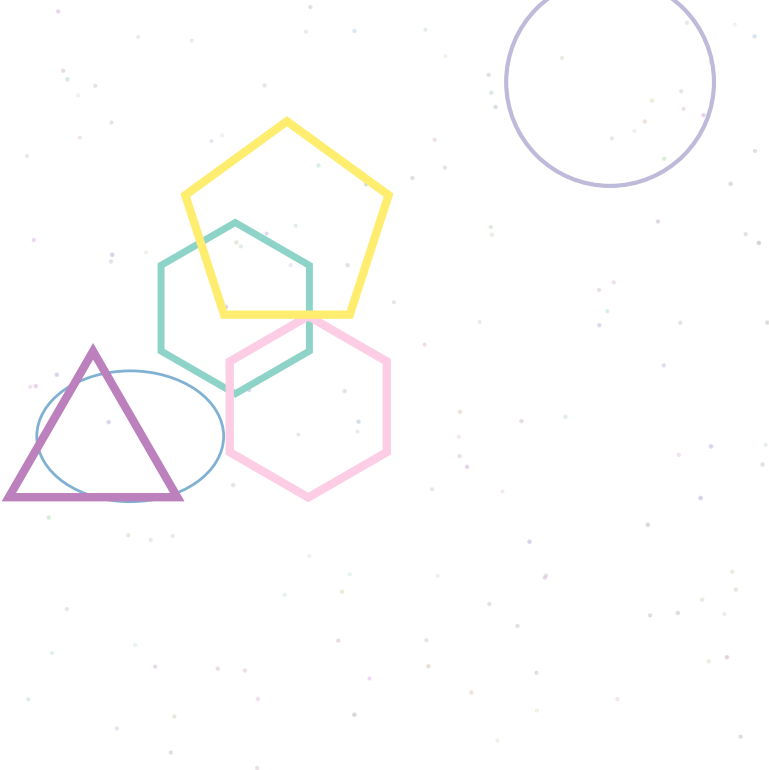[{"shape": "hexagon", "thickness": 2.5, "radius": 0.56, "center": [0.305, 0.6]}, {"shape": "circle", "thickness": 1.5, "radius": 0.67, "center": [0.792, 0.894]}, {"shape": "oval", "thickness": 1, "radius": 0.61, "center": [0.169, 0.433]}, {"shape": "hexagon", "thickness": 3, "radius": 0.59, "center": [0.4, 0.472]}, {"shape": "triangle", "thickness": 3, "radius": 0.63, "center": [0.121, 0.417]}, {"shape": "pentagon", "thickness": 3, "radius": 0.69, "center": [0.373, 0.704]}]